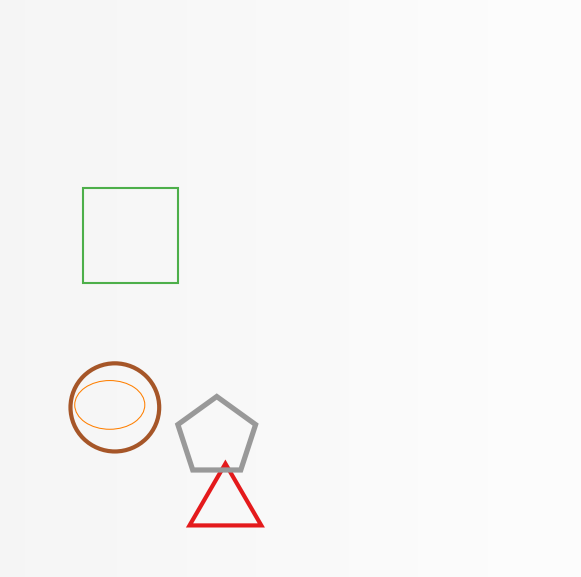[{"shape": "triangle", "thickness": 2, "radius": 0.36, "center": [0.388, 0.125]}, {"shape": "square", "thickness": 1, "radius": 0.41, "center": [0.225, 0.591]}, {"shape": "oval", "thickness": 0.5, "radius": 0.3, "center": [0.189, 0.298]}, {"shape": "circle", "thickness": 2, "radius": 0.38, "center": [0.198, 0.294]}, {"shape": "pentagon", "thickness": 2.5, "radius": 0.35, "center": [0.373, 0.242]}]